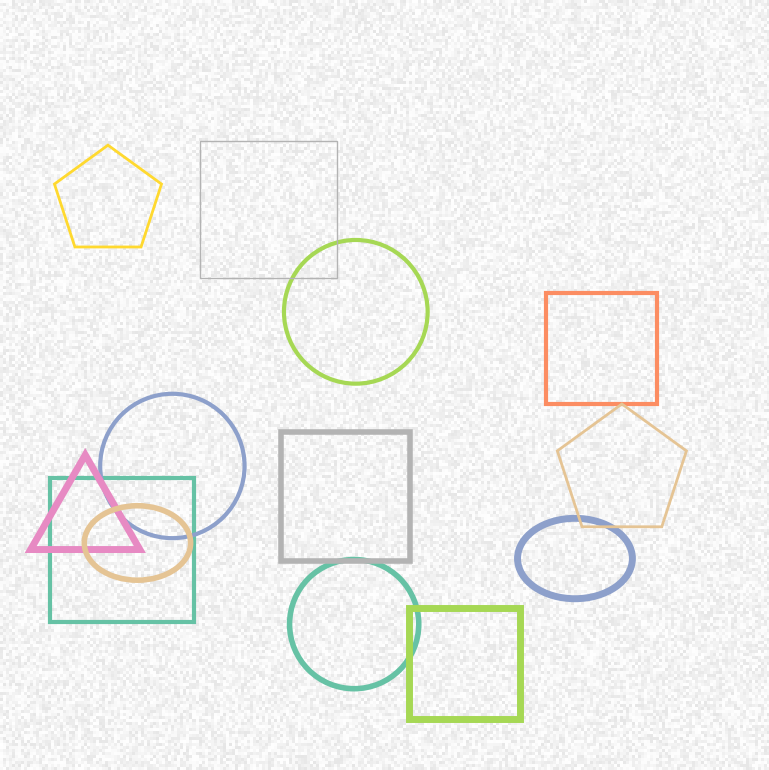[{"shape": "circle", "thickness": 2, "radius": 0.42, "center": [0.46, 0.189]}, {"shape": "square", "thickness": 1.5, "radius": 0.47, "center": [0.158, 0.285]}, {"shape": "square", "thickness": 1.5, "radius": 0.36, "center": [0.782, 0.548]}, {"shape": "circle", "thickness": 1.5, "radius": 0.47, "center": [0.224, 0.395]}, {"shape": "oval", "thickness": 2.5, "radius": 0.37, "center": [0.747, 0.275]}, {"shape": "triangle", "thickness": 2.5, "radius": 0.41, "center": [0.111, 0.327]}, {"shape": "square", "thickness": 2.5, "radius": 0.36, "center": [0.604, 0.138]}, {"shape": "circle", "thickness": 1.5, "radius": 0.47, "center": [0.462, 0.595]}, {"shape": "pentagon", "thickness": 1, "radius": 0.37, "center": [0.14, 0.738]}, {"shape": "oval", "thickness": 2, "radius": 0.35, "center": [0.178, 0.295]}, {"shape": "pentagon", "thickness": 1, "radius": 0.44, "center": [0.808, 0.387]}, {"shape": "square", "thickness": 2, "radius": 0.42, "center": [0.449, 0.355]}, {"shape": "square", "thickness": 0.5, "radius": 0.44, "center": [0.348, 0.728]}]